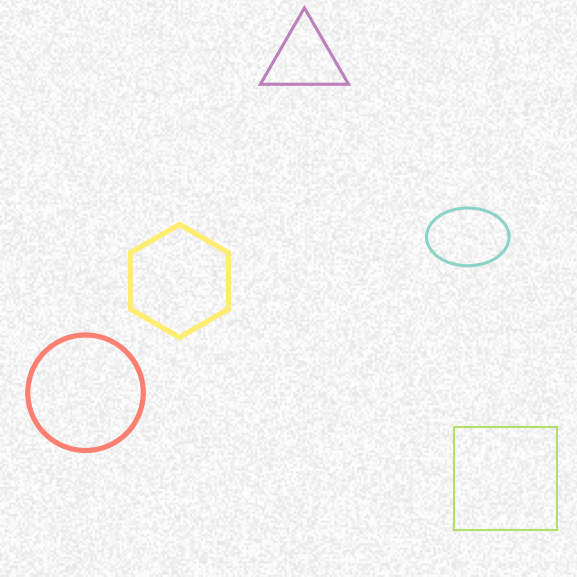[{"shape": "oval", "thickness": 1.5, "radius": 0.36, "center": [0.81, 0.589]}, {"shape": "circle", "thickness": 2.5, "radius": 0.5, "center": [0.148, 0.319]}, {"shape": "square", "thickness": 1, "radius": 0.45, "center": [0.876, 0.171]}, {"shape": "triangle", "thickness": 1.5, "radius": 0.44, "center": [0.527, 0.897]}, {"shape": "hexagon", "thickness": 2.5, "radius": 0.49, "center": [0.311, 0.513]}]